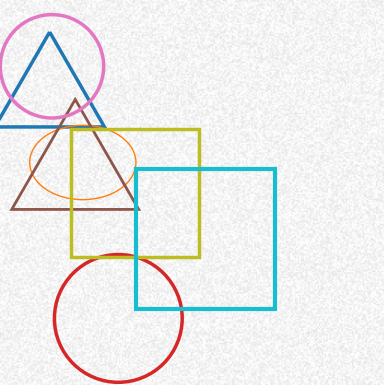[{"shape": "triangle", "thickness": 2.5, "radius": 0.82, "center": [0.129, 0.752]}, {"shape": "oval", "thickness": 1, "radius": 0.69, "center": [0.215, 0.578]}, {"shape": "circle", "thickness": 2.5, "radius": 0.83, "center": [0.307, 0.173]}, {"shape": "triangle", "thickness": 2, "radius": 0.95, "center": [0.195, 0.551]}, {"shape": "circle", "thickness": 2.5, "radius": 0.67, "center": [0.135, 0.828]}, {"shape": "square", "thickness": 2.5, "radius": 0.83, "center": [0.35, 0.498]}, {"shape": "square", "thickness": 3, "radius": 0.91, "center": [0.534, 0.379]}]